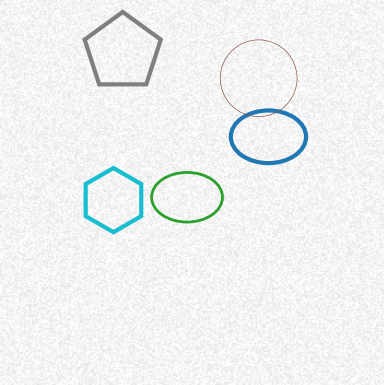[{"shape": "oval", "thickness": 3, "radius": 0.49, "center": [0.697, 0.645]}, {"shape": "oval", "thickness": 2, "radius": 0.46, "center": [0.486, 0.488]}, {"shape": "circle", "thickness": 0.5, "radius": 0.5, "center": [0.672, 0.797]}, {"shape": "pentagon", "thickness": 3, "radius": 0.52, "center": [0.319, 0.865]}, {"shape": "hexagon", "thickness": 3, "radius": 0.42, "center": [0.295, 0.48]}]